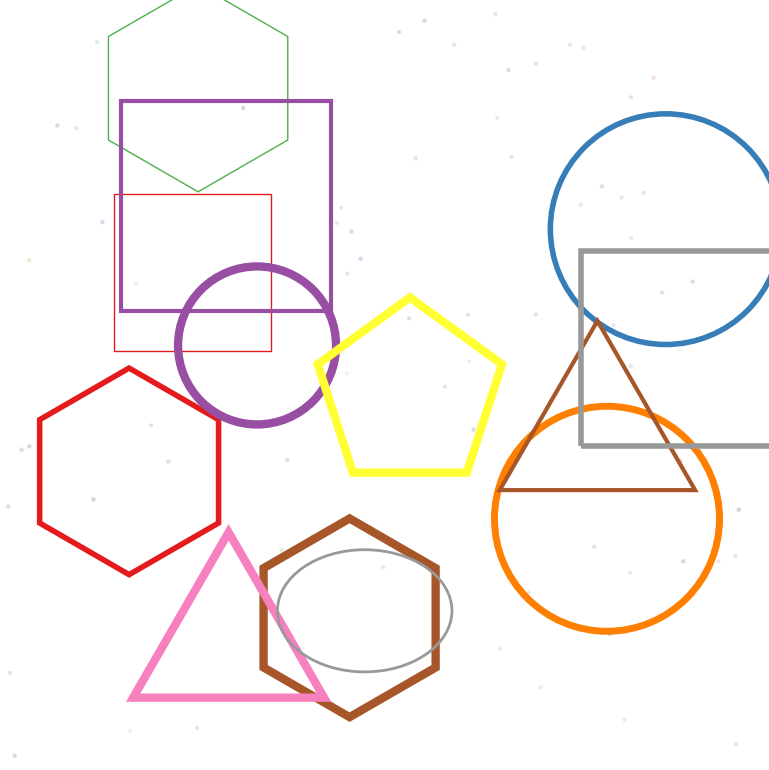[{"shape": "square", "thickness": 0.5, "radius": 0.51, "center": [0.25, 0.646]}, {"shape": "hexagon", "thickness": 2, "radius": 0.67, "center": [0.168, 0.388]}, {"shape": "circle", "thickness": 2, "radius": 0.75, "center": [0.865, 0.702]}, {"shape": "hexagon", "thickness": 0.5, "radius": 0.67, "center": [0.257, 0.885]}, {"shape": "circle", "thickness": 3, "radius": 0.51, "center": [0.334, 0.551]}, {"shape": "square", "thickness": 1.5, "radius": 0.68, "center": [0.293, 0.733]}, {"shape": "circle", "thickness": 2.5, "radius": 0.73, "center": [0.788, 0.326]}, {"shape": "pentagon", "thickness": 3, "radius": 0.63, "center": [0.532, 0.488]}, {"shape": "hexagon", "thickness": 3, "radius": 0.65, "center": [0.454, 0.198]}, {"shape": "triangle", "thickness": 1.5, "radius": 0.73, "center": [0.776, 0.437]}, {"shape": "triangle", "thickness": 3, "radius": 0.72, "center": [0.297, 0.166]}, {"shape": "square", "thickness": 2, "radius": 0.63, "center": [0.881, 0.547]}, {"shape": "oval", "thickness": 1, "radius": 0.57, "center": [0.474, 0.207]}]